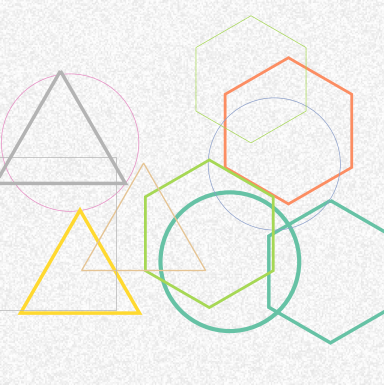[{"shape": "hexagon", "thickness": 2.5, "radius": 0.92, "center": [0.858, 0.294]}, {"shape": "circle", "thickness": 3, "radius": 0.9, "center": [0.597, 0.32]}, {"shape": "hexagon", "thickness": 2, "radius": 0.95, "center": [0.749, 0.66]}, {"shape": "circle", "thickness": 0.5, "radius": 0.86, "center": [0.712, 0.574]}, {"shape": "circle", "thickness": 0.5, "radius": 0.89, "center": [0.182, 0.63]}, {"shape": "hexagon", "thickness": 2, "radius": 0.96, "center": [0.544, 0.393]}, {"shape": "hexagon", "thickness": 0.5, "radius": 0.83, "center": [0.652, 0.794]}, {"shape": "triangle", "thickness": 2.5, "radius": 0.89, "center": [0.208, 0.276]}, {"shape": "triangle", "thickness": 1, "radius": 0.93, "center": [0.373, 0.39]}, {"shape": "triangle", "thickness": 2.5, "radius": 0.97, "center": [0.157, 0.621]}, {"shape": "square", "thickness": 0.5, "radius": 1.0, "center": [0.103, 0.393]}]